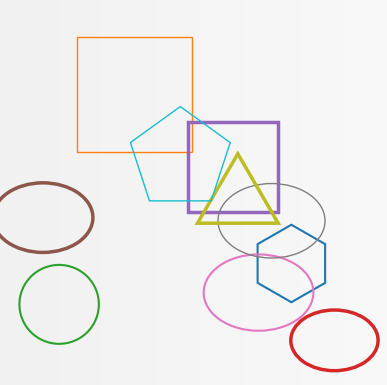[{"shape": "hexagon", "thickness": 1.5, "radius": 0.5, "center": [0.752, 0.316]}, {"shape": "square", "thickness": 1, "radius": 0.75, "center": [0.348, 0.755]}, {"shape": "circle", "thickness": 1.5, "radius": 0.51, "center": [0.153, 0.209]}, {"shape": "oval", "thickness": 2.5, "radius": 0.56, "center": [0.863, 0.116]}, {"shape": "square", "thickness": 2.5, "radius": 0.58, "center": [0.601, 0.566]}, {"shape": "oval", "thickness": 2.5, "radius": 0.65, "center": [0.111, 0.435]}, {"shape": "oval", "thickness": 1.5, "radius": 0.71, "center": [0.667, 0.24]}, {"shape": "oval", "thickness": 1, "radius": 0.69, "center": [0.701, 0.427]}, {"shape": "triangle", "thickness": 2.5, "radius": 0.6, "center": [0.614, 0.48]}, {"shape": "pentagon", "thickness": 1, "radius": 0.68, "center": [0.465, 0.588]}]